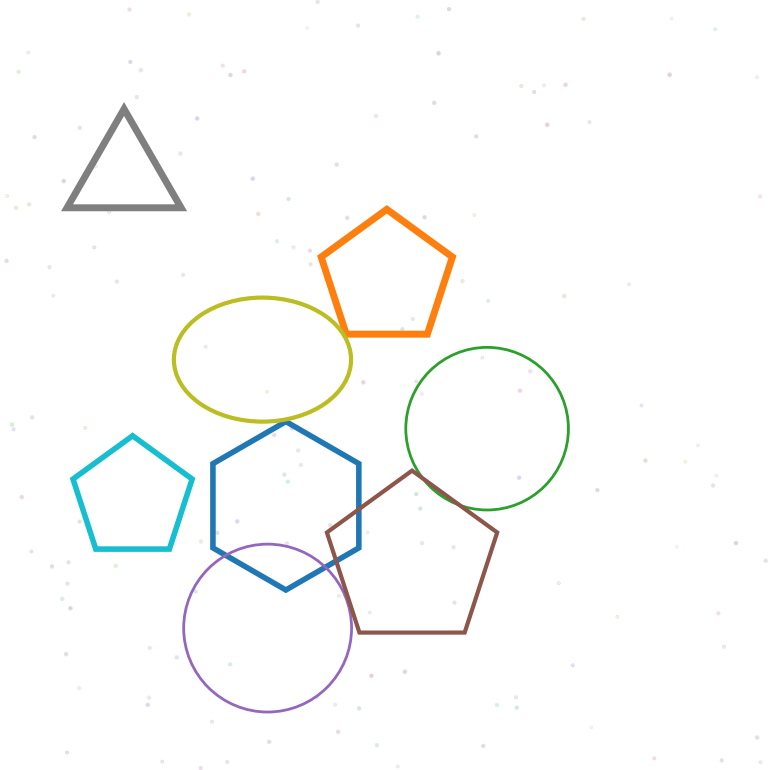[{"shape": "hexagon", "thickness": 2, "radius": 0.55, "center": [0.371, 0.343]}, {"shape": "pentagon", "thickness": 2.5, "radius": 0.45, "center": [0.502, 0.639]}, {"shape": "circle", "thickness": 1, "radius": 0.53, "center": [0.633, 0.443]}, {"shape": "circle", "thickness": 1, "radius": 0.55, "center": [0.348, 0.184]}, {"shape": "pentagon", "thickness": 1.5, "radius": 0.58, "center": [0.535, 0.273]}, {"shape": "triangle", "thickness": 2.5, "radius": 0.43, "center": [0.161, 0.773]}, {"shape": "oval", "thickness": 1.5, "radius": 0.58, "center": [0.341, 0.533]}, {"shape": "pentagon", "thickness": 2, "radius": 0.41, "center": [0.172, 0.353]}]